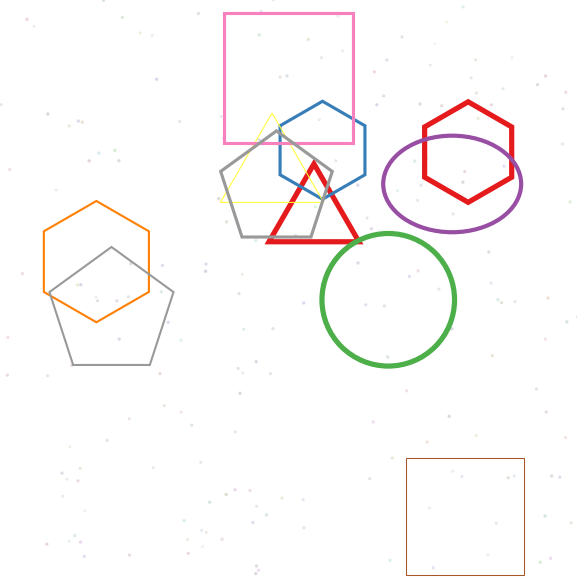[{"shape": "hexagon", "thickness": 2.5, "radius": 0.44, "center": [0.811, 0.736]}, {"shape": "triangle", "thickness": 2.5, "radius": 0.45, "center": [0.544, 0.625]}, {"shape": "hexagon", "thickness": 1.5, "radius": 0.42, "center": [0.558, 0.739]}, {"shape": "circle", "thickness": 2.5, "radius": 0.57, "center": [0.672, 0.48]}, {"shape": "oval", "thickness": 2, "radius": 0.6, "center": [0.783, 0.681]}, {"shape": "hexagon", "thickness": 1, "radius": 0.53, "center": [0.167, 0.546]}, {"shape": "triangle", "thickness": 0.5, "radius": 0.52, "center": [0.471, 0.7]}, {"shape": "square", "thickness": 0.5, "radius": 0.51, "center": [0.806, 0.105]}, {"shape": "square", "thickness": 1.5, "radius": 0.56, "center": [0.5, 0.864]}, {"shape": "pentagon", "thickness": 1.5, "radius": 0.51, "center": [0.479, 0.671]}, {"shape": "pentagon", "thickness": 1, "radius": 0.56, "center": [0.193, 0.459]}]